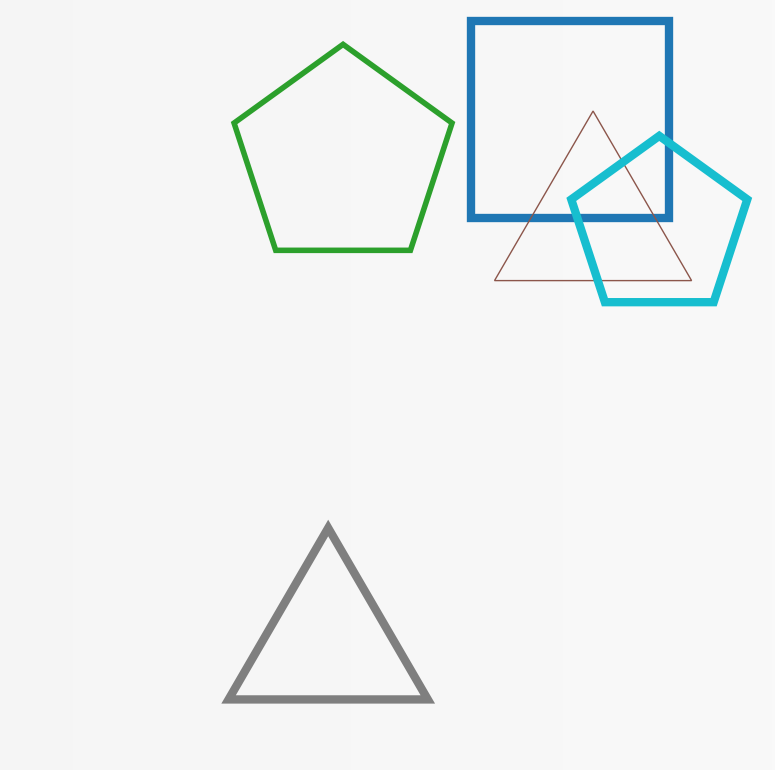[{"shape": "square", "thickness": 3, "radius": 0.64, "center": [0.736, 0.845]}, {"shape": "pentagon", "thickness": 2, "radius": 0.74, "center": [0.443, 0.795]}, {"shape": "triangle", "thickness": 0.5, "radius": 0.73, "center": [0.765, 0.709]}, {"shape": "triangle", "thickness": 3, "radius": 0.74, "center": [0.423, 0.166]}, {"shape": "pentagon", "thickness": 3, "radius": 0.6, "center": [0.851, 0.704]}]